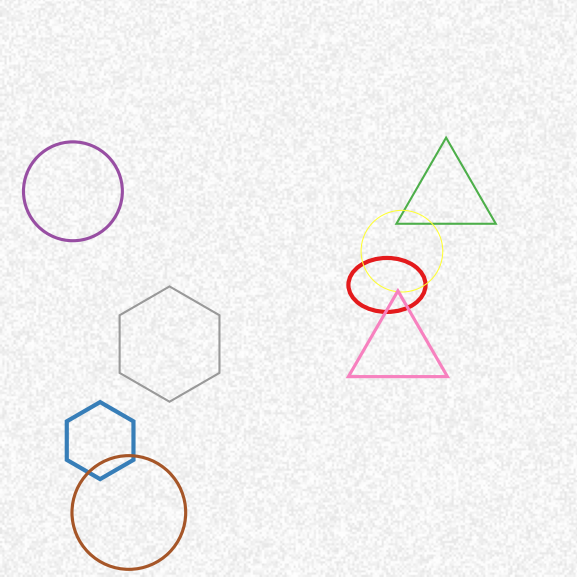[{"shape": "oval", "thickness": 2, "radius": 0.33, "center": [0.67, 0.506]}, {"shape": "hexagon", "thickness": 2, "radius": 0.33, "center": [0.173, 0.236]}, {"shape": "triangle", "thickness": 1, "radius": 0.5, "center": [0.772, 0.661]}, {"shape": "circle", "thickness": 1.5, "radius": 0.43, "center": [0.126, 0.668]}, {"shape": "circle", "thickness": 0.5, "radius": 0.35, "center": [0.696, 0.564]}, {"shape": "circle", "thickness": 1.5, "radius": 0.49, "center": [0.223, 0.112]}, {"shape": "triangle", "thickness": 1.5, "radius": 0.49, "center": [0.689, 0.396]}, {"shape": "hexagon", "thickness": 1, "radius": 0.5, "center": [0.294, 0.403]}]